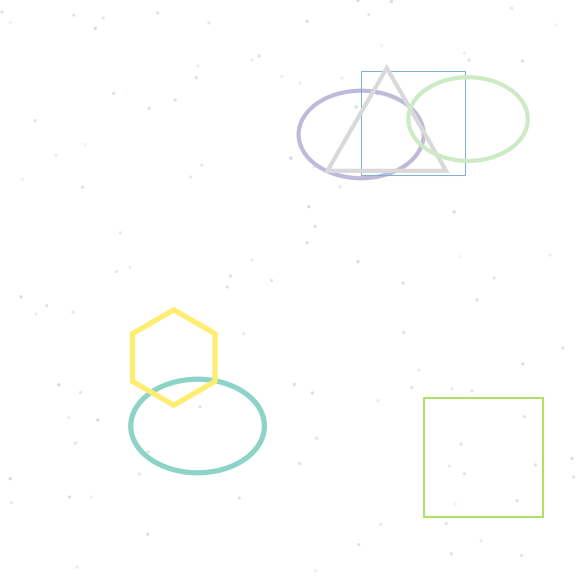[{"shape": "oval", "thickness": 2.5, "radius": 0.58, "center": [0.342, 0.261]}, {"shape": "oval", "thickness": 2, "radius": 0.54, "center": [0.625, 0.766]}, {"shape": "square", "thickness": 0.5, "radius": 0.45, "center": [0.715, 0.786]}, {"shape": "square", "thickness": 1, "radius": 0.51, "center": [0.837, 0.206]}, {"shape": "triangle", "thickness": 2, "radius": 0.59, "center": [0.67, 0.763]}, {"shape": "oval", "thickness": 2, "radius": 0.52, "center": [0.811, 0.793]}, {"shape": "hexagon", "thickness": 2.5, "radius": 0.41, "center": [0.301, 0.38]}]